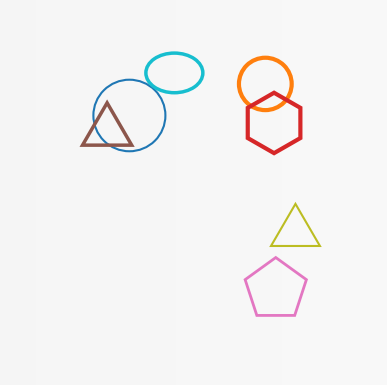[{"shape": "circle", "thickness": 1.5, "radius": 0.46, "center": [0.334, 0.7]}, {"shape": "circle", "thickness": 3, "radius": 0.34, "center": [0.685, 0.782]}, {"shape": "hexagon", "thickness": 3, "radius": 0.39, "center": [0.707, 0.681]}, {"shape": "triangle", "thickness": 2.5, "radius": 0.37, "center": [0.276, 0.66]}, {"shape": "pentagon", "thickness": 2, "radius": 0.42, "center": [0.712, 0.248]}, {"shape": "triangle", "thickness": 1.5, "radius": 0.36, "center": [0.762, 0.398]}, {"shape": "oval", "thickness": 2.5, "radius": 0.37, "center": [0.45, 0.811]}]